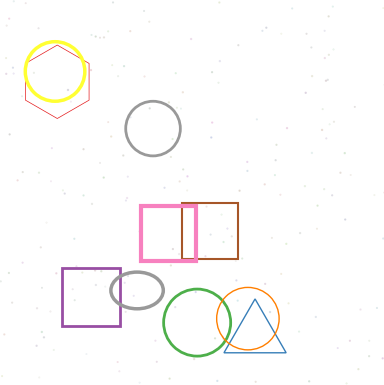[{"shape": "hexagon", "thickness": 0.5, "radius": 0.48, "center": [0.149, 0.788]}, {"shape": "triangle", "thickness": 1, "radius": 0.47, "center": [0.662, 0.13]}, {"shape": "circle", "thickness": 2, "radius": 0.44, "center": [0.512, 0.162]}, {"shape": "square", "thickness": 2, "radius": 0.37, "center": [0.237, 0.228]}, {"shape": "circle", "thickness": 1, "radius": 0.41, "center": [0.644, 0.172]}, {"shape": "circle", "thickness": 2.5, "radius": 0.39, "center": [0.143, 0.814]}, {"shape": "square", "thickness": 1.5, "radius": 0.36, "center": [0.545, 0.4]}, {"shape": "square", "thickness": 3, "radius": 0.36, "center": [0.438, 0.393]}, {"shape": "oval", "thickness": 2.5, "radius": 0.34, "center": [0.356, 0.246]}, {"shape": "circle", "thickness": 2, "radius": 0.35, "center": [0.397, 0.666]}]